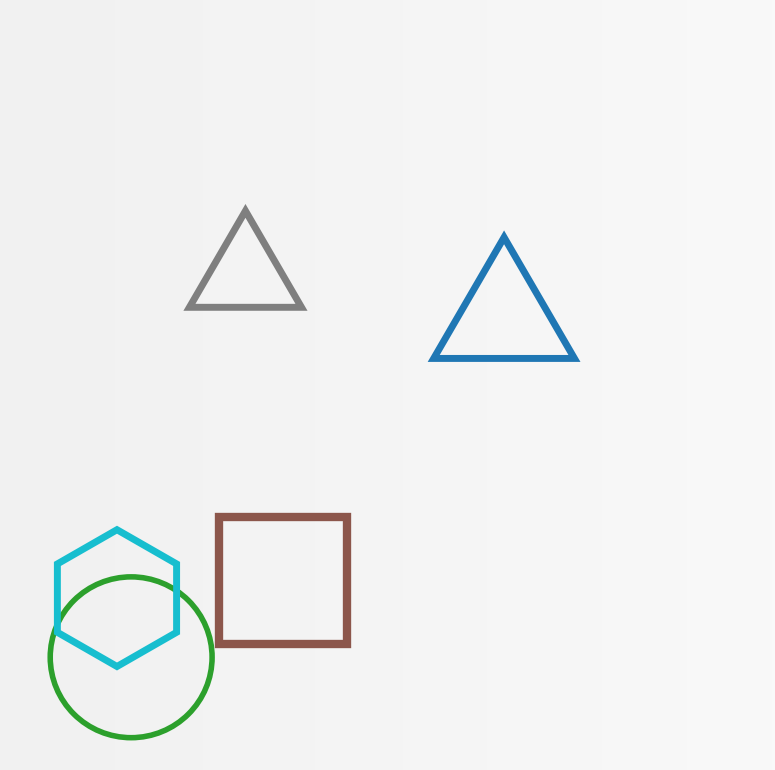[{"shape": "triangle", "thickness": 2.5, "radius": 0.52, "center": [0.65, 0.587]}, {"shape": "circle", "thickness": 2, "radius": 0.52, "center": [0.169, 0.146]}, {"shape": "square", "thickness": 3, "radius": 0.41, "center": [0.366, 0.246]}, {"shape": "triangle", "thickness": 2.5, "radius": 0.42, "center": [0.317, 0.643]}, {"shape": "hexagon", "thickness": 2.5, "radius": 0.44, "center": [0.151, 0.223]}]